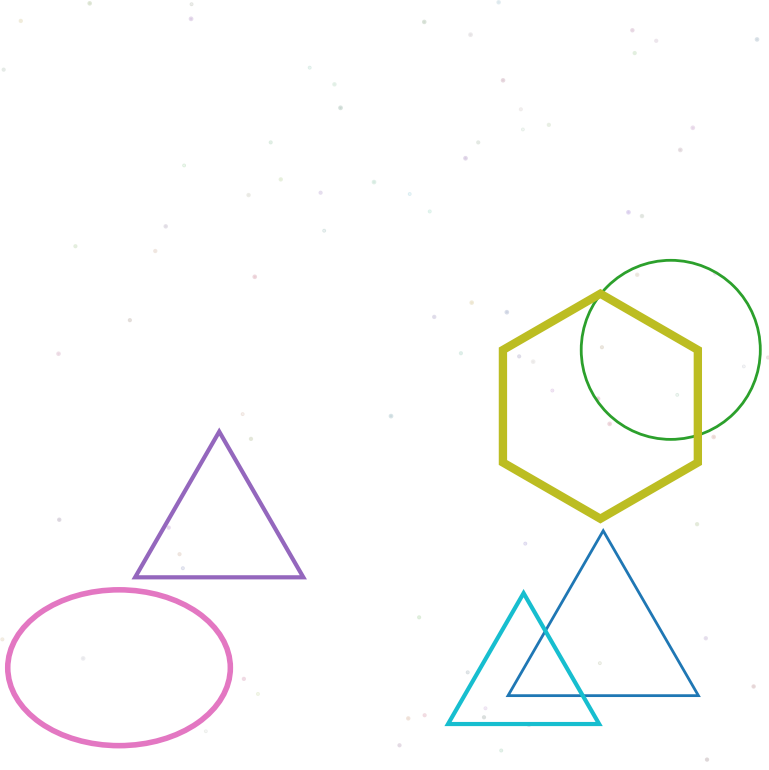[{"shape": "triangle", "thickness": 1, "radius": 0.71, "center": [0.783, 0.168]}, {"shape": "circle", "thickness": 1, "radius": 0.58, "center": [0.871, 0.546]}, {"shape": "triangle", "thickness": 1.5, "radius": 0.63, "center": [0.285, 0.313]}, {"shape": "oval", "thickness": 2, "radius": 0.72, "center": [0.155, 0.133]}, {"shape": "hexagon", "thickness": 3, "radius": 0.73, "center": [0.78, 0.472]}, {"shape": "triangle", "thickness": 1.5, "radius": 0.57, "center": [0.68, 0.116]}]